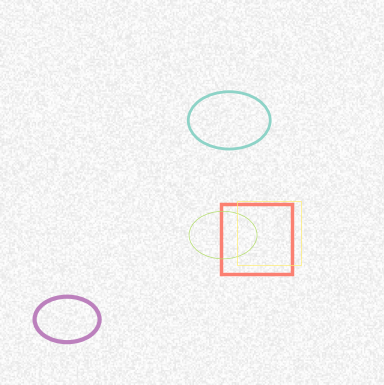[{"shape": "oval", "thickness": 2, "radius": 0.53, "center": [0.595, 0.687]}, {"shape": "square", "thickness": 2.5, "radius": 0.46, "center": [0.667, 0.379]}, {"shape": "oval", "thickness": 0.5, "radius": 0.44, "center": [0.579, 0.389]}, {"shape": "oval", "thickness": 3, "radius": 0.42, "center": [0.174, 0.17]}, {"shape": "square", "thickness": 0.5, "radius": 0.42, "center": [0.699, 0.395]}]